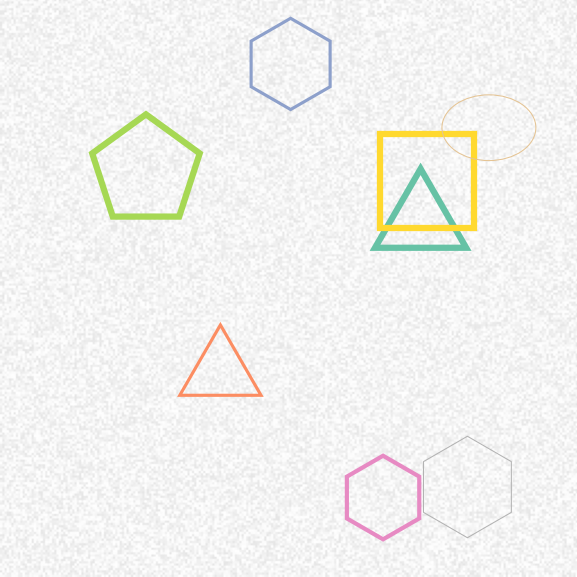[{"shape": "triangle", "thickness": 3, "radius": 0.46, "center": [0.728, 0.616]}, {"shape": "triangle", "thickness": 1.5, "radius": 0.41, "center": [0.382, 0.355]}, {"shape": "hexagon", "thickness": 1.5, "radius": 0.39, "center": [0.503, 0.888]}, {"shape": "hexagon", "thickness": 2, "radius": 0.36, "center": [0.663, 0.138]}, {"shape": "pentagon", "thickness": 3, "radius": 0.49, "center": [0.253, 0.703]}, {"shape": "square", "thickness": 3, "radius": 0.41, "center": [0.739, 0.685]}, {"shape": "oval", "thickness": 0.5, "radius": 0.41, "center": [0.847, 0.778]}, {"shape": "hexagon", "thickness": 0.5, "radius": 0.44, "center": [0.809, 0.156]}]